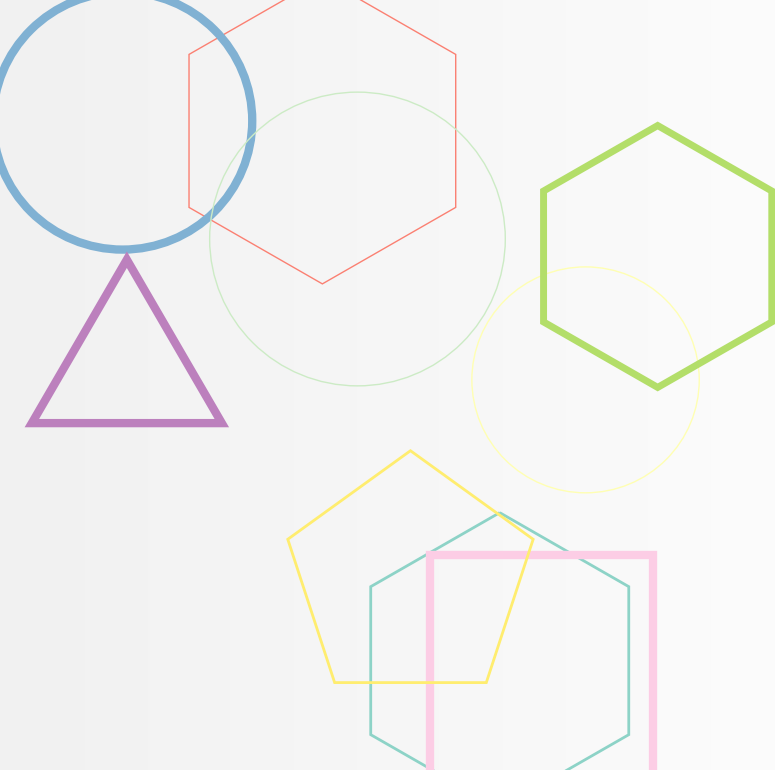[{"shape": "hexagon", "thickness": 1, "radius": 0.96, "center": [0.645, 0.142]}, {"shape": "circle", "thickness": 0.5, "radius": 0.73, "center": [0.756, 0.507]}, {"shape": "hexagon", "thickness": 0.5, "radius": 0.99, "center": [0.416, 0.83]}, {"shape": "circle", "thickness": 3, "radius": 0.84, "center": [0.158, 0.843]}, {"shape": "hexagon", "thickness": 2.5, "radius": 0.85, "center": [0.849, 0.667]}, {"shape": "square", "thickness": 3, "radius": 0.72, "center": [0.699, 0.135]}, {"shape": "triangle", "thickness": 3, "radius": 0.71, "center": [0.164, 0.521]}, {"shape": "circle", "thickness": 0.5, "radius": 0.95, "center": [0.461, 0.69]}, {"shape": "pentagon", "thickness": 1, "radius": 0.83, "center": [0.53, 0.248]}]